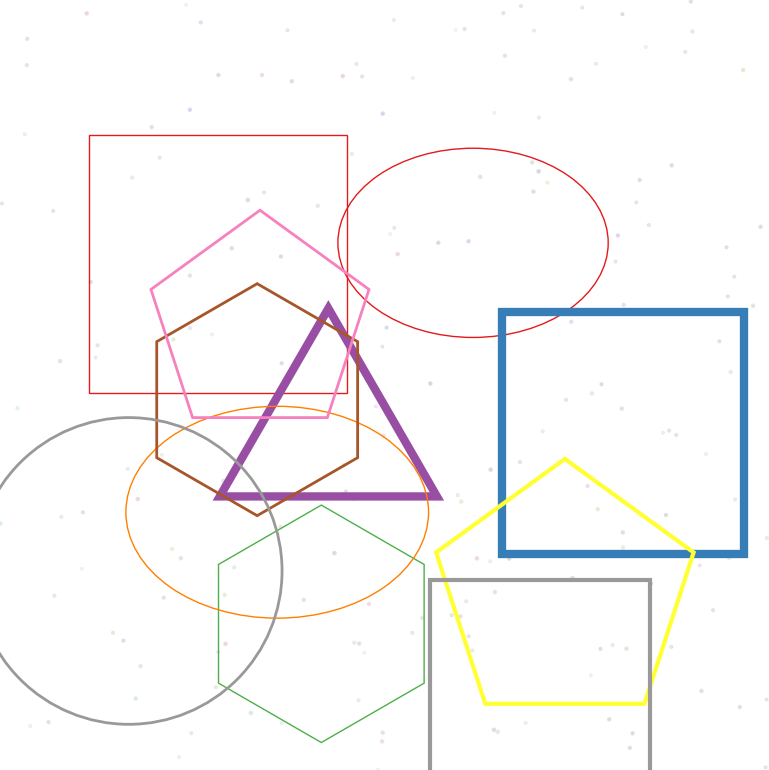[{"shape": "square", "thickness": 0.5, "radius": 0.84, "center": [0.283, 0.657]}, {"shape": "oval", "thickness": 0.5, "radius": 0.88, "center": [0.614, 0.685]}, {"shape": "square", "thickness": 3, "radius": 0.79, "center": [0.809, 0.438]}, {"shape": "hexagon", "thickness": 0.5, "radius": 0.77, "center": [0.417, 0.19]}, {"shape": "triangle", "thickness": 3, "radius": 0.81, "center": [0.426, 0.437]}, {"shape": "oval", "thickness": 0.5, "radius": 0.98, "center": [0.36, 0.335]}, {"shape": "pentagon", "thickness": 1.5, "radius": 0.88, "center": [0.734, 0.228]}, {"shape": "hexagon", "thickness": 1, "radius": 0.75, "center": [0.334, 0.481]}, {"shape": "pentagon", "thickness": 1, "radius": 0.74, "center": [0.338, 0.578]}, {"shape": "circle", "thickness": 1, "radius": 1.0, "center": [0.167, 0.258]}, {"shape": "square", "thickness": 1.5, "radius": 0.71, "center": [0.701, 0.104]}]